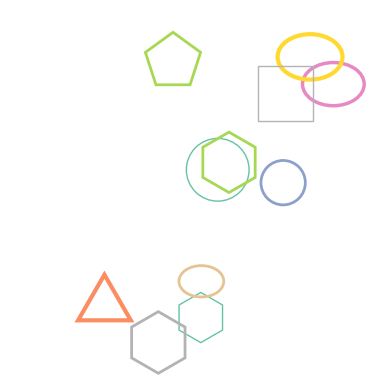[{"shape": "hexagon", "thickness": 1, "radius": 0.33, "center": [0.522, 0.175]}, {"shape": "circle", "thickness": 1, "radius": 0.41, "center": [0.566, 0.559]}, {"shape": "triangle", "thickness": 3, "radius": 0.4, "center": [0.271, 0.208]}, {"shape": "circle", "thickness": 2, "radius": 0.29, "center": [0.735, 0.526]}, {"shape": "oval", "thickness": 2.5, "radius": 0.4, "center": [0.866, 0.781]}, {"shape": "pentagon", "thickness": 2, "radius": 0.38, "center": [0.449, 0.841]}, {"shape": "hexagon", "thickness": 2, "radius": 0.39, "center": [0.595, 0.578]}, {"shape": "oval", "thickness": 3, "radius": 0.42, "center": [0.805, 0.852]}, {"shape": "oval", "thickness": 2, "radius": 0.29, "center": [0.523, 0.269]}, {"shape": "hexagon", "thickness": 2, "radius": 0.4, "center": [0.411, 0.11]}, {"shape": "square", "thickness": 1, "radius": 0.36, "center": [0.741, 0.757]}]